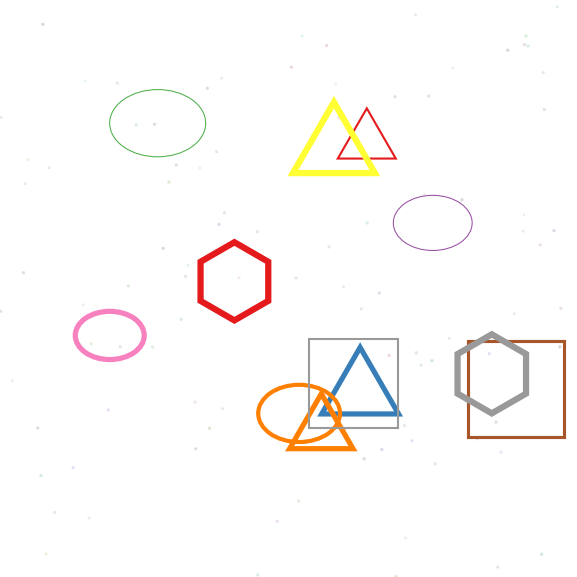[{"shape": "hexagon", "thickness": 3, "radius": 0.34, "center": [0.406, 0.512]}, {"shape": "triangle", "thickness": 1, "radius": 0.29, "center": [0.635, 0.754]}, {"shape": "triangle", "thickness": 2.5, "radius": 0.38, "center": [0.624, 0.321]}, {"shape": "oval", "thickness": 0.5, "radius": 0.42, "center": [0.273, 0.786]}, {"shape": "oval", "thickness": 0.5, "radius": 0.34, "center": [0.749, 0.613]}, {"shape": "triangle", "thickness": 2.5, "radius": 0.32, "center": [0.556, 0.254]}, {"shape": "oval", "thickness": 2, "radius": 0.35, "center": [0.518, 0.283]}, {"shape": "triangle", "thickness": 3, "radius": 0.41, "center": [0.578, 0.74]}, {"shape": "square", "thickness": 1.5, "radius": 0.42, "center": [0.893, 0.325]}, {"shape": "oval", "thickness": 2.5, "radius": 0.3, "center": [0.19, 0.418]}, {"shape": "square", "thickness": 1, "radius": 0.39, "center": [0.612, 0.335]}, {"shape": "hexagon", "thickness": 3, "radius": 0.34, "center": [0.852, 0.352]}]